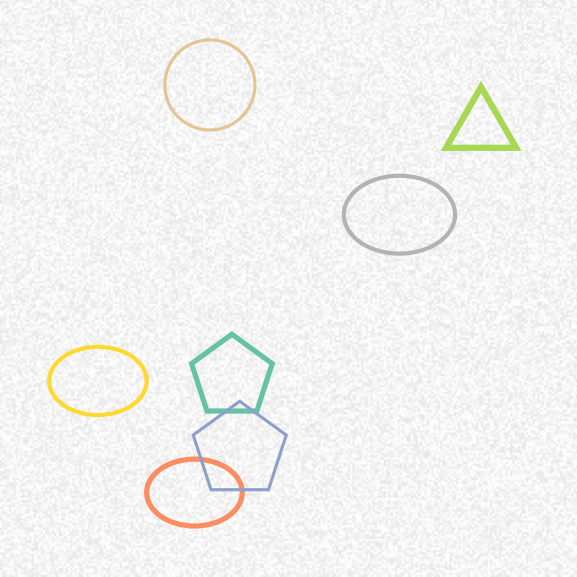[{"shape": "pentagon", "thickness": 2.5, "radius": 0.37, "center": [0.402, 0.347]}, {"shape": "oval", "thickness": 2.5, "radius": 0.41, "center": [0.337, 0.146]}, {"shape": "pentagon", "thickness": 1.5, "radius": 0.42, "center": [0.415, 0.22]}, {"shape": "triangle", "thickness": 3, "radius": 0.35, "center": [0.833, 0.778]}, {"shape": "oval", "thickness": 2, "radius": 0.42, "center": [0.17, 0.339]}, {"shape": "circle", "thickness": 1.5, "radius": 0.39, "center": [0.363, 0.852]}, {"shape": "oval", "thickness": 2, "radius": 0.48, "center": [0.692, 0.627]}]